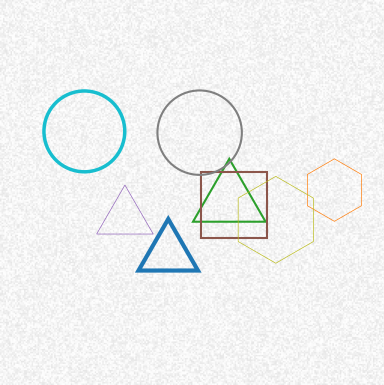[{"shape": "triangle", "thickness": 3, "radius": 0.45, "center": [0.437, 0.342]}, {"shape": "hexagon", "thickness": 0.5, "radius": 0.41, "center": [0.869, 0.506]}, {"shape": "triangle", "thickness": 1.5, "radius": 0.54, "center": [0.596, 0.479]}, {"shape": "triangle", "thickness": 0.5, "radius": 0.42, "center": [0.324, 0.435]}, {"shape": "square", "thickness": 1.5, "radius": 0.43, "center": [0.609, 0.468]}, {"shape": "circle", "thickness": 1.5, "radius": 0.55, "center": [0.519, 0.655]}, {"shape": "hexagon", "thickness": 0.5, "radius": 0.56, "center": [0.716, 0.429]}, {"shape": "circle", "thickness": 2.5, "radius": 0.52, "center": [0.219, 0.659]}]